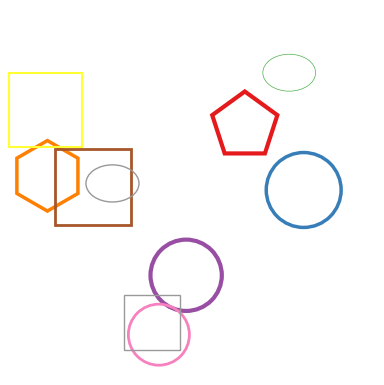[{"shape": "pentagon", "thickness": 3, "radius": 0.44, "center": [0.636, 0.673]}, {"shape": "circle", "thickness": 2.5, "radius": 0.49, "center": [0.789, 0.507]}, {"shape": "oval", "thickness": 0.5, "radius": 0.34, "center": [0.751, 0.811]}, {"shape": "circle", "thickness": 3, "radius": 0.46, "center": [0.483, 0.285]}, {"shape": "hexagon", "thickness": 2.5, "radius": 0.46, "center": [0.123, 0.543]}, {"shape": "square", "thickness": 1.5, "radius": 0.48, "center": [0.118, 0.714]}, {"shape": "square", "thickness": 2, "radius": 0.49, "center": [0.242, 0.514]}, {"shape": "circle", "thickness": 2, "radius": 0.4, "center": [0.413, 0.131]}, {"shape": "square", "thickness": 1, "radius": 0.36, "center": [0.395, 0.163]}, {"shape": "oval", "thickness": 1, "radius": 0.34, "center": [0.292, 0.524]}]